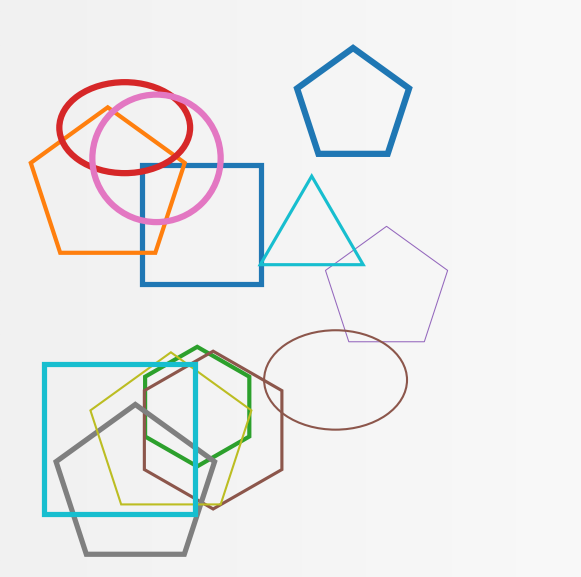[{"shape": "pentagon", "thickness": 3, "radius": 0.51, "center": [0.607, 0.815]}, {"shape": "square", "thickness": 2.5, "radius": 0.51, "center": [0.347, 0.611]}, {"shape": "pentagon", "thickness": 2, "radius": 0.7, "center": [0.185, 0.674]}, {"shape": "hexagon", "thickness": 2, "radius": 0.52, "center": [0.339, 0.295]}, {"shape": "oval", "thickness": 3, "radius": 0.56, "center": [0.215, 0.778]}, {"shape": "pentagon", "thickness": 0.5, "radius": 0.55, "center": [0.665, 0.497]}, {"shape": "oval", "thickness": 1, "radius": 0.61, "center": [0.577, 0.341]}, {"shape": "hexagon", "thickness": 1.5, "radius": 0.68, "center": [0.367, 0.254]}, {"shape": "circle", "thickness": 3, "radius": 0.55, "center": [0.269, 0.725]}, {"shape": "pentagon", "thickness": 2.5, "radius": 0.72, "center": [0.233, 0.155]}, {"shape": "pentagon", "thickness": 1, "radius": 0.73, "center": [0.294, 0.243]}, {"shape": "triangle", "thickness": 1.5, "radius": 0.51, "center": [0.536, 0.592]}, {"shape": "square", "thickness": 2.5, "radius": 0.65, "center": [0.205, 0.239]}]